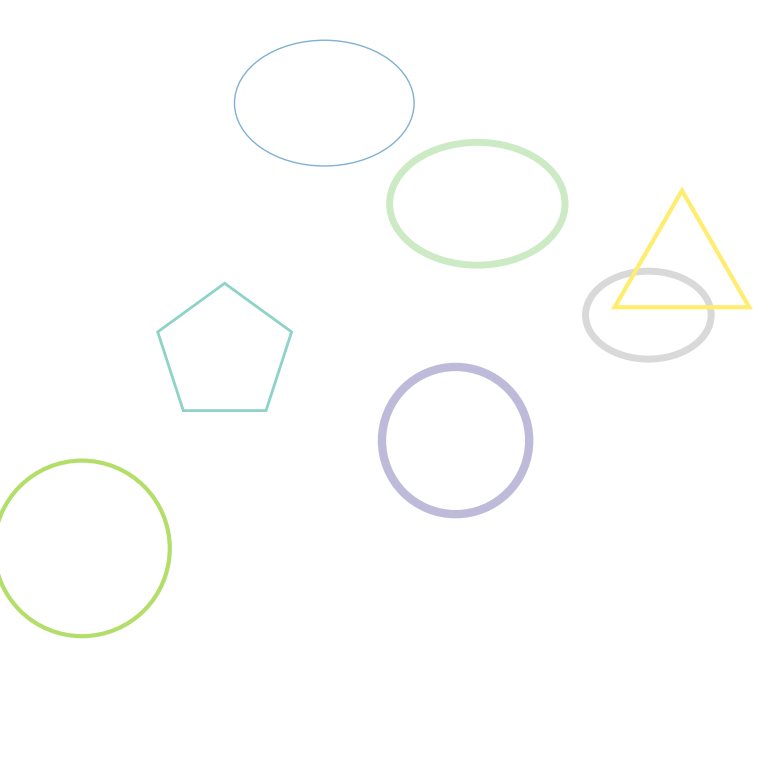[{"shape": "pentagon", "thickness": 1, "radius": 0.46, "center": [0.292, 0.541]}, {"shape": "circle", "thickness": 3, "radius": 0.48, "center": [0.592, 0.428]}, {"shape": "oval", "thickness": 0.5, "radius": 0.58, "center": [0.421, 0.866]}, {"shape": "circle", "thickness": 1.5, "radius": 0.57, "center": [0.106, 0.288]}, {"shape": "oval", "thickness": 2.5, "radius": 0.41, "center": [0.842, 0.591]}, {"shape": "oval", "thickness": 2.5, "radius": 0.57, "center": [0.62, 0.735]}, {"shape": "triangle", "thickness": 1.5, "radius": 0.5, "center": [0.886, 0.651]}]